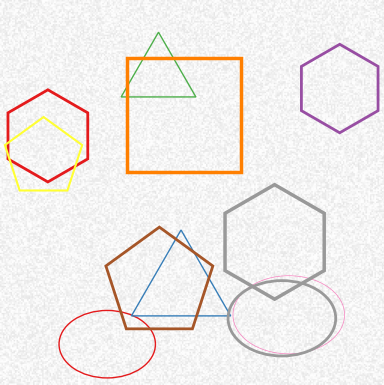[{"shape": "hexagon", "thickness": 2, "radius": 0.6, "center": [0.124, 0.647]}, {"shape": "oval", "thickness": 1, "radius": 0.63, "center": [0.279, 0.106]}, {"shape": "triangle", "thickness": 1, "radius": 0.74, "center": [0.47, 0.254]}, {"shape": "triangle", "thickness": 1, "radius": 0.56, "center": [0.412, 0.804]}, {"shape": "hexagon", "thickness": 2, "radius": 0.57, "center": [0.882, 0.77]}, {"shape": "square", "thickness": 2.5, "radius": 0.74, "center": [0.479, 0.701]}, {"shape": "pentagon", "thickness": 1.5, "radius": 0.53, "center": [0.113, 0.591]}, {"shape": "pentagon", "thickness": 2, "radius": 0.73, "center": [0.414, 0.264]}, {"shape": "oval", "thickness": 0.5, "radius": 0.72, "center": [0.75, 0.182]}, {"shape": "hexagon", "thickness": 2.5, "radius": 0.74, "center": [0.713, 0.372]}, {"shape": "oval", "thickness": 2, "radius": 0.7, "center": [0.732, 0.173]}]